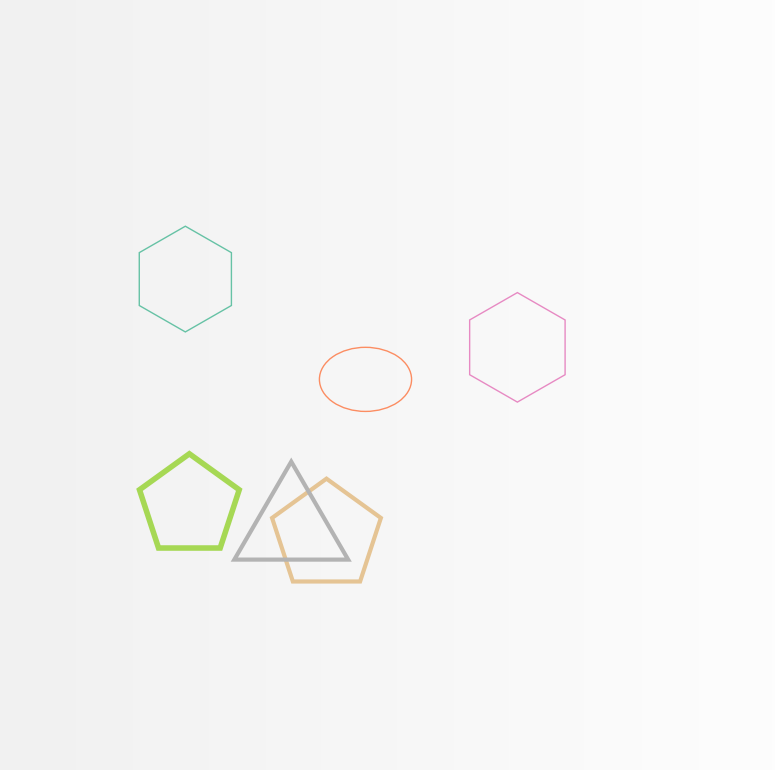[{"shape": "hexagon", "thickness": 0.5, "radius": 0.34, "center": [0.239, 0.638]}, {"shape": "oval", "thickness": 0.5, "radius": 0.3, "center": [0.472, 0.507]}, {"shape": "hexagon", "thickness": 0.5, "radius": 0.36, "center": [0.668, 0.549]}, {"shape": "pentagon", "thickness": 2, "radius": 0.34, "center": [0.244, 0.343]}, {"shape": "pentagon", "thickness": 1.5, "radius": 0.37, "center": [0.421, 0.305]}, {"shape": "triangle", "thickness": 1.5, "radius": 0.42, "center": [0.376, 0.316]}]